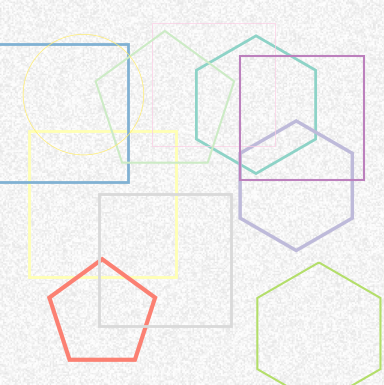[{"shape": "hexagon", "thickness": 2, "radius": 0.89, "center": [0.665, 0.728]}, {"shape": "square", "thickness": 2, "radius": 0.95, "center": [0.265, 0.47]}, {"shape": "hexagon", "thickness": 2.5, "radius": 0.84, "center": [0.769, 0.518]}, {"shape": "pentagon", "thickness": 3, "radius": 0.72, "center": [0.266, 0.182]}, {"shape": "square", "thickness": 2, "radius": 0.9, "center": [0.153, 0.706]}, {"shape": "hexagon", "thickness": 1.5, "radius": 0.92, "center": [0.828, 0.134]}, {"shape": "square", "thickness": 0.5, "radius": 0.8, "center": [0.554, 0.78]}, {"shape": "square", "thickness": 2, "radius": 0.86, "center": [0.428, 0.326]}, {"shape": "square", "thickness": 1.5, "radius": 0.81, "center": [0.784, 0.693]}, {"shape": "pentagon", "thickness": 1.5, "radius": 0.95, "center": [0.428, 0.73]}, {"shape": "circle", "thickness": 0.5, "radius": 0.78, "center": [0.217, 0.754]}]